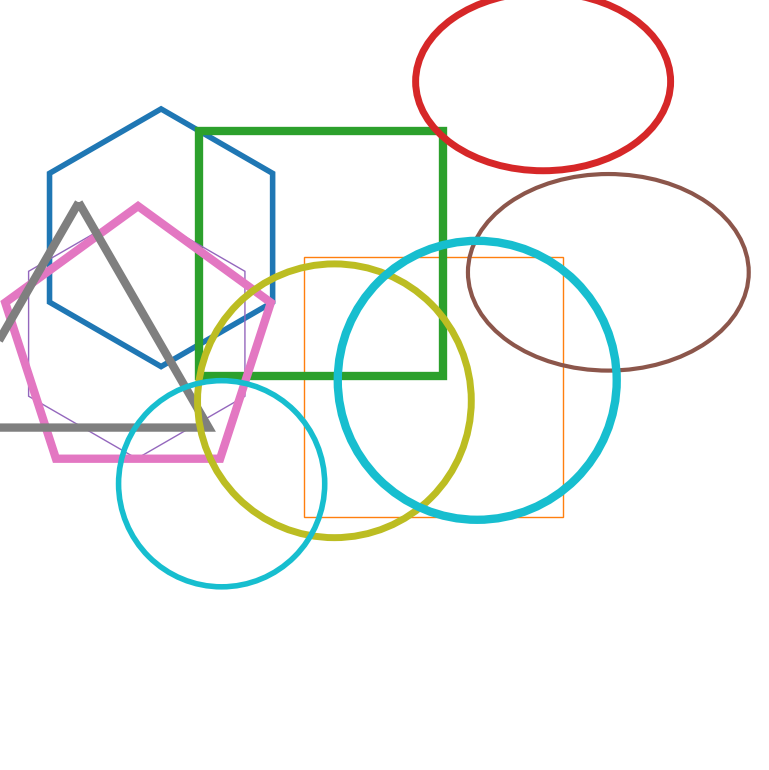[{"shape": "hexagon", "thickness": 2, "radius": 0.84, "center": [0.209, 0.691]}, {"shape": "square", "thickness": 0.5, "radius": 0.84, "center": [0.563, 0.497]}, {"shape": "square", "thickness": 3, "radius": 0.79, "center": [0.417, 0.671]}, {"shape": "oval", "thickness": 2.5, "radius": 0.83, "center": [0.705, 0.894]}, {"shape": "hexagon", "thickness": 0.5, "radius": 0.81, "center": [0.178, 0.567]}, {"shape": "oval", "thickness": 1.5, "radius": 0.91, "center": [0.79, 0.646]}, {"shape": "pentagon", "thickness": 3, "radius": 0.91, "center": [0.179, 0.551]}, {"shape": "triangle", "thickness": 3, "radius": 0.97, "center": [0.102, 0.542]}, {"shape": "circle", "thickness": 2.5, "radius": 0.89, "center": [0.434, 0.48]}, {"shape": "circle", "thickness": 2, "radius": 0.67, "center": [0.288, 0.372]}, {"shape": "circle", "thickness": 3, "radius": 0.91, "center": [0.62, 0.506]}]